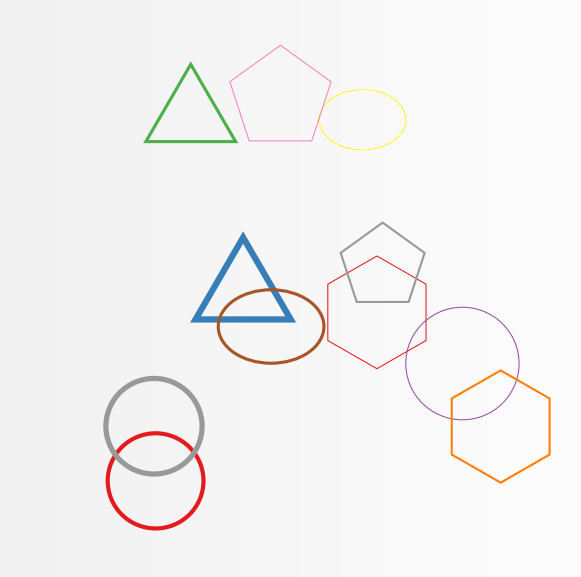[{"shape": "hexagon", "thickness": 0.5, "radius": 0.49, "center": [0.648, 0.458]}, {"shape": "circle", "thickness": 2, "radius": 0.41, "center": [0.268, 0.166]}, {"shape": "triangle", "thickness": 3, "radius": 0.47, "center": [0.418, 0.493]}, {"shape": "triangle", "thickness": 1.5, "radius": 0.45, "center": [0.328, 0.799]}, {"shape": "circle", "thickness": 0.5, "radius": 0.49, "center": [0.796, 0.37]}, {"shape": "hexagon", "thickness": 1, "radius": 0.49, "center": [0.861, 0.261]}, {"shape": "oval", "thickness": 0.5, "radius": 0.37, "center": [0.624, 0.792]}, {"shape": "oval", "thickness": 1.5, "radius": 0.45, "center": [0.466, 0.434]}, {"shape": "pentagon", "thickness": 0.5, "radius": 0.46, "center": [0.482, 0.829]}, {"shape": "pentagon", "thickness": 1, "radius": 0.38, "center": [0.658, 0.538]}, {"shape": "circle", "thickness": 2.5, "radius": 0.41, "center": [0.265, 0.261]}]